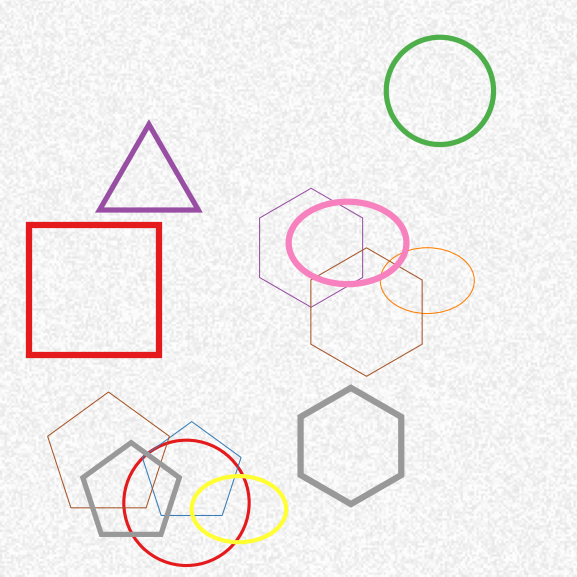[{"shape": "square", "thickness": 3, "radius": 0.56, "center": [0.163, 0.497]}, {"shape": "circle", "thickness": 1.5, "radius": 0.54, "center": [0.323, 0.128]}, {"shape": "pentagon", "thickness": 0.5, "radius": 0.45, "center": [0.332, 0.179]}, {"shape": "circle", "thickness": 2.5, "radius": 0.46, "center": [0.762, 0.842]}, {"shape": "triangle", "thickness": 2.5, "radius": 0.49, "center": [0.258, 0.685]}, {"shape": "hexagon", "thickness": 0.5, "radius": 0.52, "center": [0.539, 0.57]}, {"shape": "oval", "thickness": 0.5, "radius": 0.41, "center": [0.74, 0.513]}, {"shape": "oval", "thickness": 2, "radius": 0.41, "center": [0.414, 0.117]}, {"shape": "pentagon", "thickness": 0.5, "radius": 0.55, "center": [0.188, 0.209]}, {"shape": "hexagon", "thickness": 0.5, "radius": 0.56, "center": [0.635, 0.459]}, {"shape": "oval", "thickness": 3, "radius": 0.51, "center": [0.602, 0.578]}, {"shape": "pentagon", "thickness": 2.5, "radius": 0.44, "center": [0.227, 0.145]}, {"shape": "hexagon", "thickness": 3, "radius": 0.5, "center": [0.608, 0.227]}]